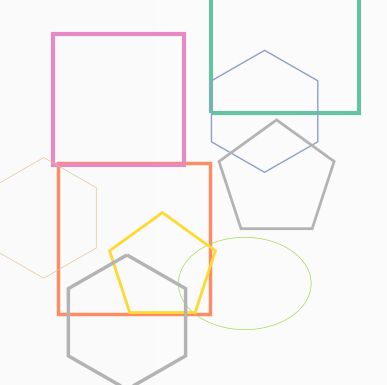[{"shape": "square", "thickness": 3, "radius": 0.95, "center": [0.736, 0.897]}, {"shape": "square", "thickness": 2.5, "radius": 0.98, "center": [0.345, 0.38]}, {"shape": "hexagon", "thickness": 1, "radius": 0.79, "center": [0.683, 0.711]}, {"shape": "square", "thickness": 3, "radius": 0.84, "center": [0.306, 0.742]}, {"shape": "oval", "thickness": 0.5, "radius": 0.86, "center": [0.632, 0.264]}, {"shape": "pentagon", "thickness": 2, "radius": 0.72, "center": [0.419, 0.304]}, {"shape": "hexagon", "thickness": 0.5, "radius": 0.78, "center": [0.113, 0.434]}, {"shape": "pentagon", "thickness": 2, "radius": 0.78, "center": [0.714, 0.532]}, {"shape": "hexagon", "thickness": 2.5, "radius": 0.87, "center": [0.328, 0.163]}]